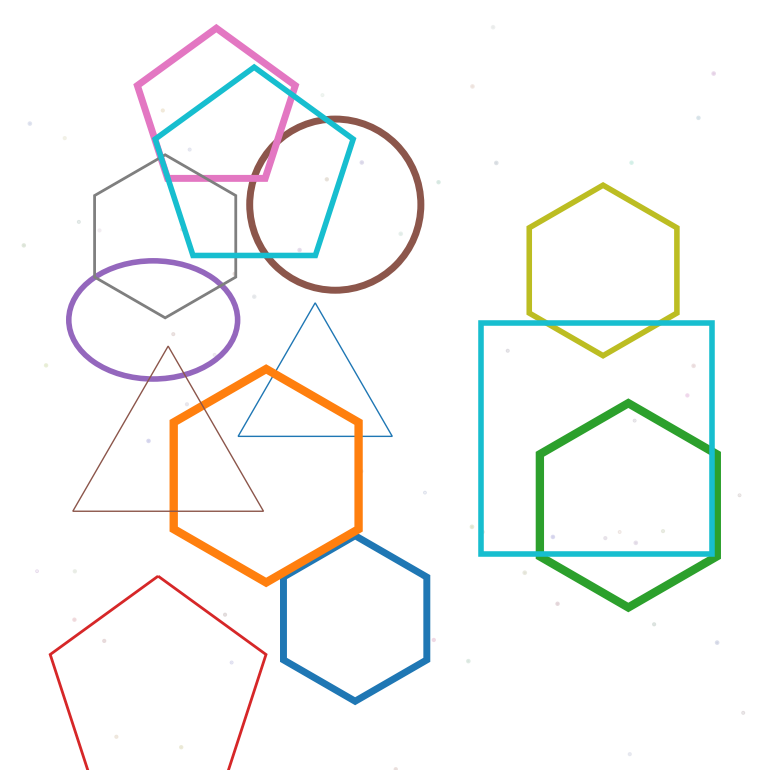[{"shape": "hexagon", "thickness": 2.5, "radius": 0.54, "center": [0.461, 0.197]}, {"shape": "triangle", "thickness": 0.5, "radius": 0.58, "center": [0.409, 0.491]}, {"shape": "hexagon", "thickness": 3, "radius": 0.69, "center": [0.346, 0.382]}, {"shape": "hexagon", "thickness": 3, "radius": 0.66, "center": [0.816, 0.344]}, {"shape": "pentagon", "thickness": 1, "radius": 0.74, "center": [0.205, 0.104]}, {"shape": "oval", "thickness": 2, "radius": 0.55, "center": [0.199, 0.585]}, {"shape": "triangle", "thickness": 0.5, "radius": 0.71, "center": [0.218, 0.408]}, {"shape": "circle", "thickness": 2.5, "radius": 0.56, "center": [0.435, 0.734]}, {"shape": "pentagon", "thickness": 2.5, "radius": 0.54, "center": [0.281, 0.856]}, {"shape": "hexagon", "thickness": 1, "radius": 0.53, "center": [0.215, 0.693]}, {"shape": "hexagon", "thickness": 2, "radius": 0.55, "center": [0.783, 0.649]}, {"shape": "square", "thickness": 2, "radius": 0.75, "center": [0.775, 0.43]}, {"shape": "pentagon", "thickness": 2, "radius": 0.68, "center": [0.33, 0.778]}]